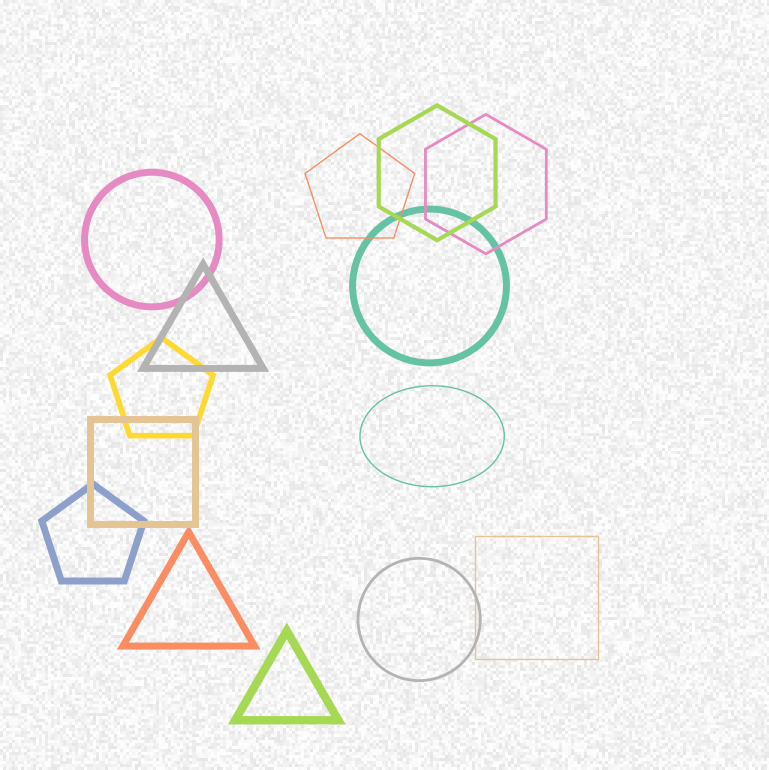[{"shape": "oval", "thickness": 0.5, "radius": 0.47, "center": [0.561, 0.433]}, {"shape": "circle", "thickness": 2.5, "radius": 0.5, "center": [0.558, 0.629]}, {"shape": "triangle", "thickness": 2.5, "radius": 0.49, "center": [0.245, 0.21]}, {"shape": "pentagon", "thickness": 0.5, "radius": 0.37, "center": [0.467, 0.751]}, {"shape": "pentagon", "thickness": 2.5, "radius": 0.35, "center": [0.121, 0.302]}, {"shape": "circle", "thickness": 2.5, "radius": 0.44, "center": [0.197, 0.689]}, {"shape": "hexagon", "thickness": 1, "radius": 0.45, "center": [0.631, 0.761]}, {"shape": "triangle", "thickness": 3, "radius": 0.39, "center": [0.372, 0.103]}, {"shape": "hexagon", "thickness": 1.5, "radius": 0.44, "center": [0.568, 0.776]}, {"shape": "pentagon", "thickness": 2, "radius": 0.35, "center": [0.21, 0.491]}, {"shape": "square", "thickness": 0.5, "radius": 0.4, "center": [0.697, 0.224]}, {"shape": "square", "thickness": 2.5, "radius": 0.34, "center": [0.185, 0.388]}, {"shape": "triangle", "thickness": 2.5, "radius": 0.45, "center": [0.264, 0.567]}, {"shape": "circle", "thickness": 1, "radius": 0.4, "center": [0.544, 0.195]}]